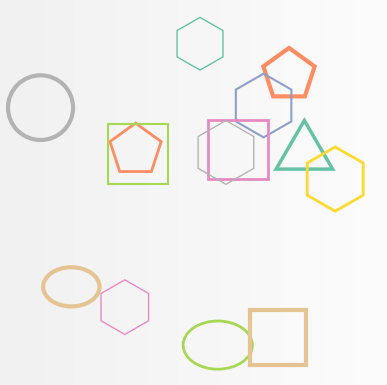[{"shape": "triangle", "thickness": 2.5, "radius": 0.42, "center": [0.785, 0.603]}, {"shape": "hexagon", "thickness": 1, "radius": 0.34, "center": [0.516, 0.886]}, {"shape": "pentagon", "thickness": 2, "radius": 0.35, "center": [0.35, 0.611]}, {"shape": "pentagon", "thickness": 3, "radius": 0.35, "center": [0.746, 0.806]}, {"shape": "hexagon", "thickness": 1.5, "radius": 0.41, "center": [0.68, 0.726]}, {"shape": "hexagon", "thickness": 1, "radius": 0.35, "center": [0.322, 0.202]}, {"shape": "square", "thickness": 2, "radius": 0.39, "center": [0.613, 0.612]}, {"shape": "square", "thickness": 1.5, "radius": 0.39, "center": [0.356, 0.599]}, {"shape": "oval", "thickness": 2, "radius": 0.45, "center": [0.562, 0.104]}, {"shape": "hexagon", "thickness": 2, "radius": 0.42, "center": [0.865, 0.535]}, {"shape": "square", "thickness": 3, "radius": 0.36, "center": [0.718, 0.124]}, {"shape": "oval", "thickness": 3, "radius": 0.36, "center": [0.184, 0.255]}, {"shape": "circle", "thickness": 3, "radius": 0.42, "center": [0.105, 0.72]}, {"shape": "hexagon", "thickness": 1, "radius": 0.41, "center": [0.583, 0.604]}]